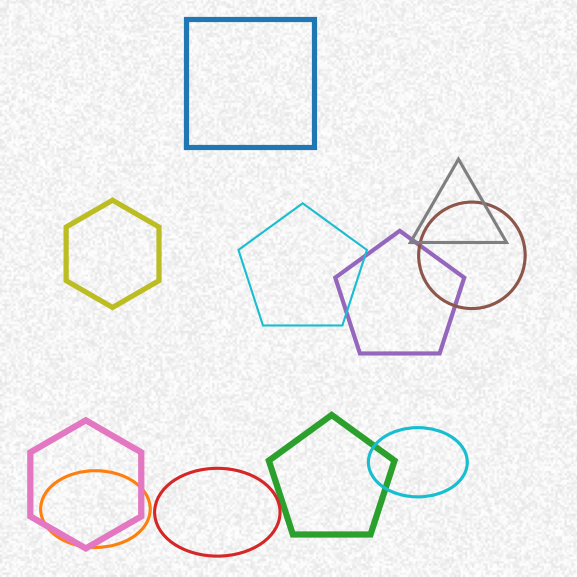[{"shape": "square", "thickness": 2.5, "radius": 0.55, "center": [0.434, 0.856]}, {"shape": "oval", "thickness": 1.5, "radius": 0.47, "center": [0.165, 0.118]}, {"shape": "pentagon", "thickness": 3, "radius": 0.57, "center": [0.574, 0.166]}, {"shape": "oval", "thickness": 1.5, "radius": 0.54, "center": [0.376, 0.112]}, {"shape": "pentagon", "thickness": 2, "radius": 0.59, "center": [0.692, 0.482]}, {"shape": "circle", "thickness": 1.5, "radius": 0.46, "center": [0.817, 0.557]}, {"shape": "hexagon", "thickness": 3, "radius": 0.55, "center": [0.149, 0.16]}, {"shape": "triangle", "thickness": 1.5, "radius": 0.48, "center": [0.794, 0.627]}, {"shape": "hexagon", "thickness": 2.5, "radius": 0.46, "center": [0.195, 0.56]}, {"shape": "pentagon", "thickness": 1, "radius": 0.58, "center": [0.524, 0.53]}, {"shape": "oval", "thickness": 1.5, "radius": 0.43, "center": [0.724, 0.199]}]